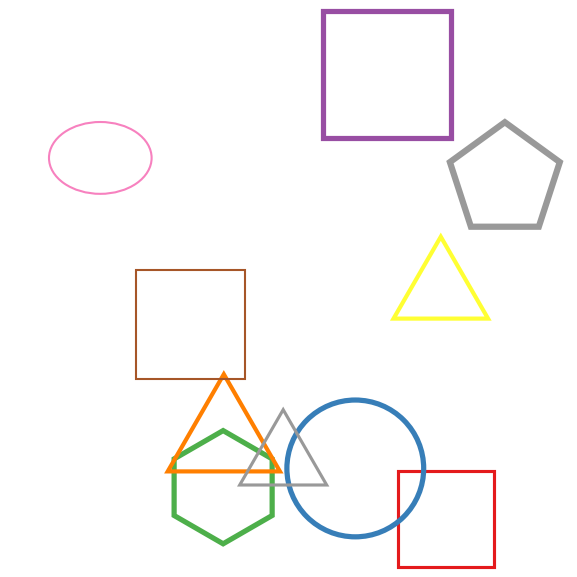[{"shape": "square", "thickness": 1.5, "radius": 0.42, "center": [0.772, 0.101]}, {"shape": "circle", "thickness": 2.5, "radius": 0.59, "center": [0.615, 0.188]}, {"shape": "hexagon", "thickness": 2.5, "radius": 0.49, "center": [0.386, 0.156]}, {"shape": "square", "thickness": 2.5, "radius": 0.55, "center": [0.67, 0.87]}, {"shape": "triangle", "thickness": 2, "radius": 0.56, "center": [0.388, 0.239]}, {"shape": "triangle", "thickness": 2, "radius": 0.47, "center": [0.763, 0.495]}, {"shape": "square", "thickness": 1, "radius": 0.47, "center": [0.329, 0.437]}, {"shape": "oval", "thickness": 1, "radius": 0.44, "center": [0.174, 0.726]}, {"shape": "triangle", "thickness": 1.5, "radius": 0.43, "center": [0.49, 0.203]}, {"shape": "pentagon", "thickness": 3, "radius": 0.5, "center": [0.874, 0.687]}]